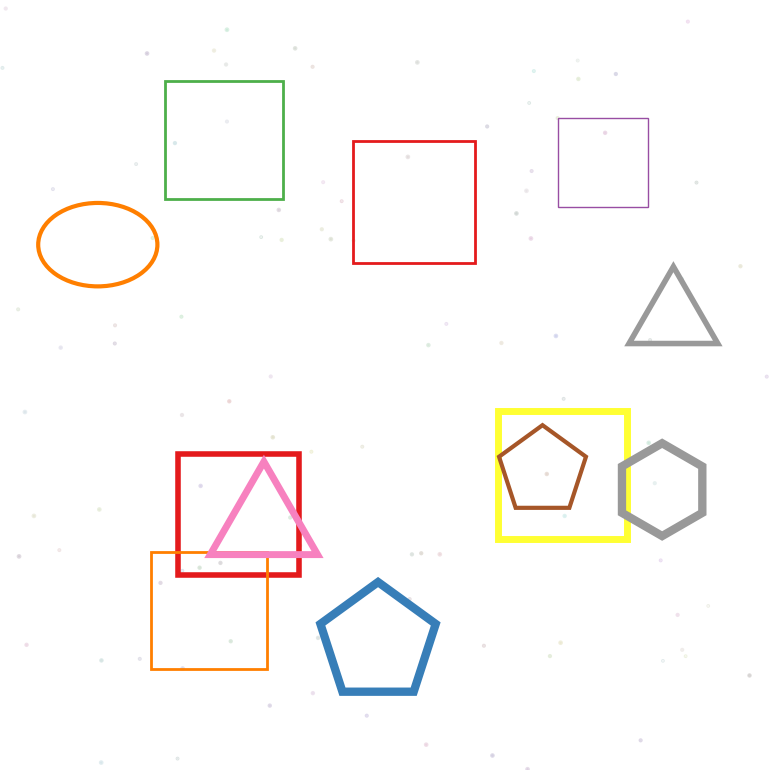[{"shape": "square", "thickness": 1, "radius": 0.4, "center": [0.538, 0.738]}, {"shape": "square", "thickness": 2, "radius": 0.39, "center": [0.31, 0.332]}, {"shape": "pentagon", "thickness": 3, "radius": 0.39, "center": [0.491, 0.165]}, {"shape": "square", "thickness": 1, "radius": 0.38, "center": [0.291, 0.818]}, {"shape": "square", "thickness": 0.5, "radius": 0.29, "center": [0.783, 0.789]}, {"shape": "oval", "thickness": 1.5, "radius": 0.39, "center": [0.127, 0.682]}, {"shape": "square", "thickness": 1, "radius": 0.38, "center": [0.271, 0.207]}, {"shape": "square", "thickness": 2.5, "radius": 0.42, "center": [0.73, 0.383]}, {"shape": "pentagon", "thickness": 1.5, "radius": 0.3, "center": [0.705, 0.388]}, {"shape": "triangle", "thickness": 2.5, "radius": 0.4, "center": [0.343, 0.32]}, {"shape": "hexagon", "thickness": 3, "radius": 0.3, "center": [0.86, 0.364]}, {"shape": "triangle", "thickness": 2, "radius": 0.33, "center": [0.875, 0.587]}]